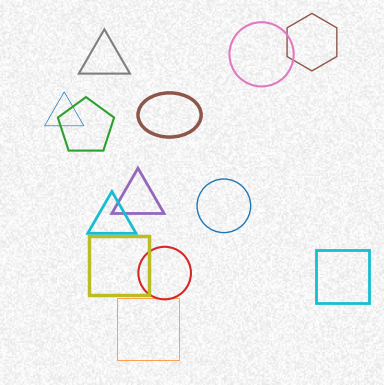[{"shape": "triangle", "thickness": 0.5, "radius": 0.29, "center": [0.167, 0.703]}, {"shape": "circle", "thickness": 1, "radius": 0.35, "center": [0.581, 0.465]}, {"shape": "square", "thickness": 0.5, "radius": 0.4, "center": [0.384, 0.145]}, {"shape": "pentagon", "thickness": 1.5, "radius": 0.38, "center": [0.223, 0.671]}, {"shape": "circle", "thickness": 1.5, "radius": 0.34, "center": [0.428, 0.291]}, {"shape": "triangle", "thickness": 2, "radius": 0.39, "center": [0.358, 0.485]}, {"shape": "hexagon", "thickness": 1, "radius": 0.37, "center": [0.81, 0.89]}, {"shape": "oval", "thickness": 2.5, "radius": 0.41, "center": [0.44, 0.701]}, {"shape": "circle", "thickness": 1.5, "radius": 0.42, "center": [0.679, 0.859]}, {"shape": "triangle", "thickness": 1.5, "radius": 0.38, "center": [0.271, 0.847]}, {"shape": "square", "thickness": 2.5, "radius": 0.39, "center": [0.308, 0.31]}, {"shape": "square", "thickness": 2, "radius": 0.34, "center": [0.89, 0.281]}, {"shape": "triangle", "thickness": 2, "radius": 0.36, "center": [0.291, 0.43]}]